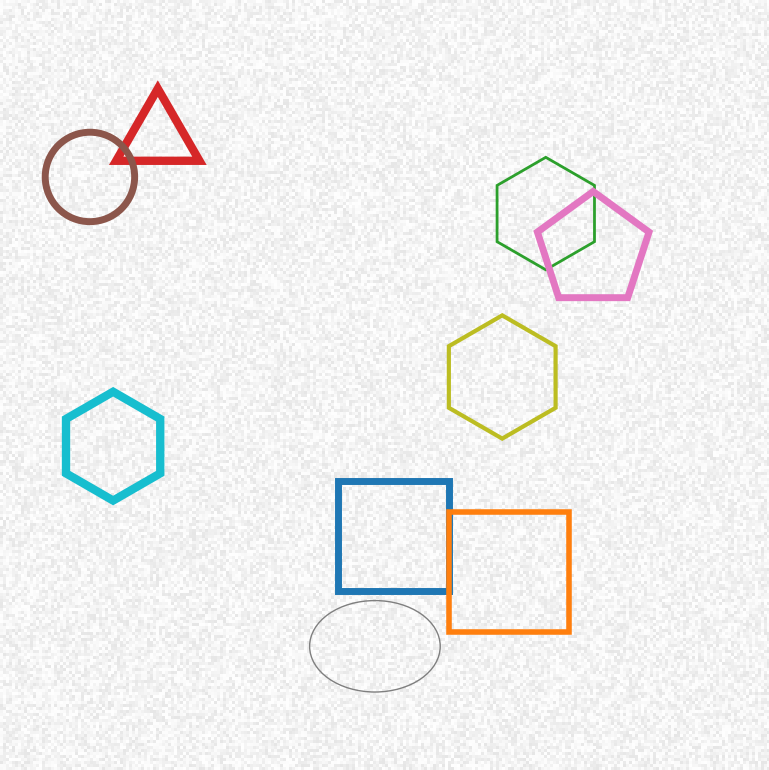[{"shape": "square", "thickness": 2.5, "radius": 0.36, "center": [0.511, 0.303]}, {"shape": "square", "thickness": 2, "radius": 0.39, "center": [0.661, 0.257]}, {"shape": "hexagon", "thickness": 1, "radius": 0.37, "center": [0.709, 0.723]}, {"shape": "triangle", "thickness": 3, "radius": 0.31, "center": [0.205, 0.822]}, {"shape": "circle", "thickness": 2.5, "radius": 0.29, "center": [0.117, 0.77]}, {"shape": "pentagon", "thickness": 2.5, "radius": 0.38, "center": [0.77, 0.675]}, {"shape": "oval", "thickness": 0.5, "radius": 0.42, "center": [0.487, 0.161]}, {"shape": "hexagon", "thickness": 1.5, "radius": 0.4, "center": [0.652, 0.51]}, {"shape": "hexagon", "thickness": 3, "radius": 0.35, "center": [0.147, 0.421]}]